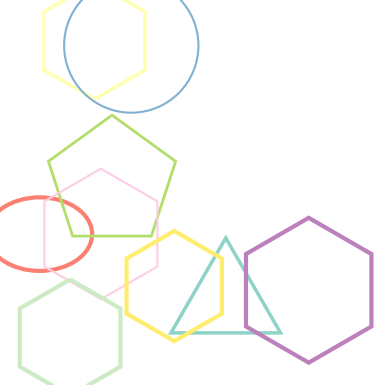[{"shape": "triangle", "thickness": 2.5, "radius": 0.82, "center": [0.586, 0.218]}, {"shape": "hexagon", "thickness": 2.5, "radius": 0.76, "center": [0.245, 0.894]}, {"shape": "oval", "thickness": 3, "radius": 0.68, "center": [0.103, 0.392]}, {"shape": "circle", "thickness": 1.5, "radius": 0.87, "center": [0.341, 0.882]}, {"shape": "pentagon", "thickness": 2, "radius": 0.87, "center": [0.291, 0.527]}, {"shape": "hexagon", "thickness": 1.5, "radius": 0.85, "center": [0.262, 0.392]}, {"shape": "hexagon", "thickness": 3, "radius": 0.94, "center": [0.802, 0.246]}, {"shape": "hexagon", "thickness": 3, "radius": 0.76, "center": [0.182, 0.123]}, {"shape": "hexagon", "thickness": 3, "radius": 0.72, "center": [0.453, 0.257]}]